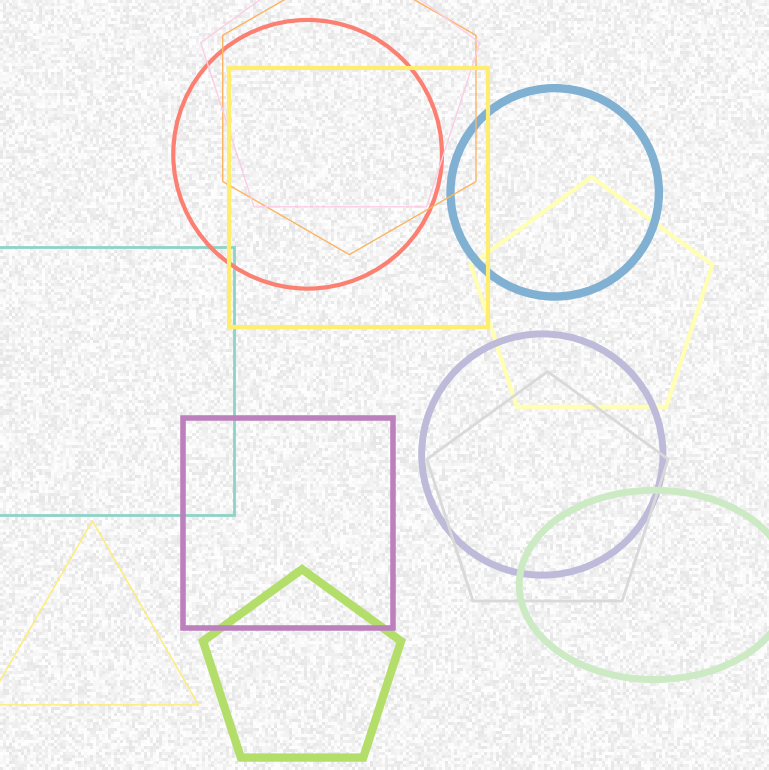[{"shape": "square", "thickness": 1, "radius": 0.87, "center": [0.129, 0.505]}, {"shape": "pentagon", "thickness": 1.5, "radius": 0.82, "center": [0.768, 0.605]}, {"shape": "circle", "thickness": 2.5, "radius": 0.78, "center": [0.704, 0.41]}, {"shape": "circle", "thickness": 1.5, "radius": 0.87, "center": [0.399, 0.8]}, {"shape": "circle", "thickness": 3, "radius": 0.68, "center": [0.72, 0.75]}, {"shape": "hexagon", "thickness": 0.5, "radius": 0.95, "center": [0.454, 0.859]}, {"shape": "pentagon", "thickness": 3, "radius": 0.68, "center": [0.392, 0.126]}, {"shape": "pentagon", "thickness": 0.5, "radius": 0.95, "center": [0.442, 0.886]}, {"shape": "pentagon", "thickness": 1, "radius": 0.82, "center": [0.711, 0.353]}, {"shape": "square", "thickness": 2, "radius": 0.68, "center": [0.375, 0.32]}, {"shape": "oval", "thickness": 2.5, "radius": 0.88, "center": [0.85, 0.24]}, {"shape": "triangle", "thickness": 0.5, "radius": 0.8, "center": [0.12, 0.164]}, {"shape": "square", "thickness": 1.5, "radius": 0.84, "center": [0.465, 0.743]}]